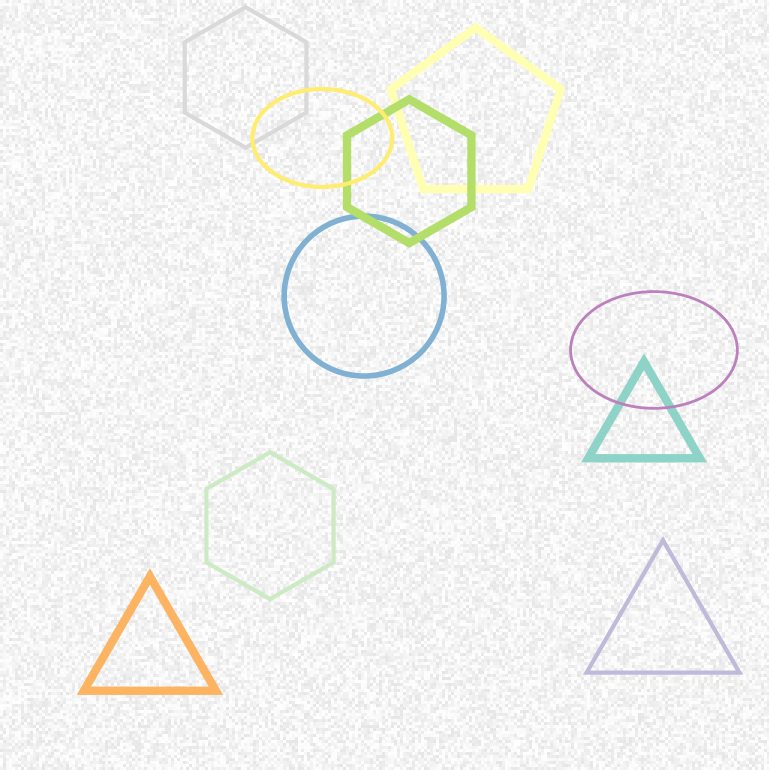[{"shape": "triangle", "thickness": 3, "radius": 0.42, "center": [0.836, 0.447]}, {"shape": "pentagon", "thickness": 3, "radius": 0.58, "center": [0.618, 0.848]}, {"shape": "triangle", "thickness": 1.5, "radius": 0.57, "center": [0.861, 0.184]}, {"shape": "circle", "thickness": 2, "radius": 0.52, "center": [0.473, 0.616]}, {"shape": "triangle", "thickness": 3, "radius": 0.49, "center": [0.195, 0.152]}, {"shape": "hexagon", "thickness": 3, "radius": 0.47, "center": [0.531, 0.778]}, {"shape": "hexagon", "thickness": 1.5, "radius": 0.46, "center": [0.319, 0.9]}, {"shape": "oval", "thickness": 1, "radius": 0.54, "center": [0.849, 0.546]}, {"shape": "hexagon", "thickness": 1.5, "radius": 0.48, "center": [0.351, 0.317]}, {"shape": "oval", "thickness": 1.5, "radius": 0.45, "center": [0.419, 0.821]}]